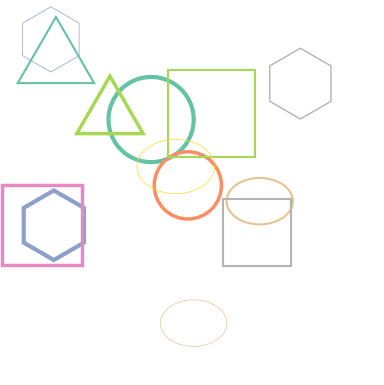[{"shape": "circle", "thickness": 3, "radius": 0.55, "center": [0.392, 0.69]}, {"shape": "triangle", "thickness": 1.5, "radius": 0.57, "center": [0.145, 0.841]}, {"shape": "circle", "thickness": 2.5, "radius": 0.44, "center": [0.488, 0.518]}, {"shape": "hexagon", "thickness": 3, "radius": 0.45, "center": [0.14, 0.415]}, {"shape": "hexagon", "thickness": 0.5, "radius": 0.42, "center": [0.132, 0.898]}, {"shape": "square", "thickness": 2.5, "radius": 0.52, "center": [0.11, 0.416]}, {"shape": "square", "thickness": 1.5, "radius": 0.57, "center": [0.549, 0.705]}, {"shape": "triangle", "thickness": 2.5, "radius": 0.5, "center": [0.286, 0.703]}, {"shape": "oval", "thickness": 0.5, "radius": 0.5, "center": [0.456, 0.567]}, {"shape": "oval", "thickness": 1.5, "radius": 0.43, "center": [0.675, 0.477]}, {"shape": "oval", "thickness": 0.5, "radius": 0.43, "center": [0.503, 0.161]}, {"shape": "square", "thickness": 1.5, "radius": 0.44, "center": [0.667, 0.396]}, {"shape": "hexagon", "thickness": 1, "radius": 0.46, "center": [0.78, 0.783]}]